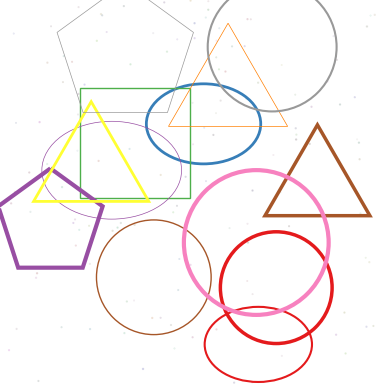[{"shape": "oval", "thickness": 1.5, "radius": 0.7, "center": [0.671, 0.105]}, {"shape": "circle", "thickness": 2.5, "radius": 0.73, "center": [0.718, 0.253]}, {"shape": "oval", "thickness": 2, "radius": 0.74, "center": [0.529, 0.678]}, {"shape": "square", "thickness": 1, "radius": 0.71, "center": [0.35, 0.63]}, {"shape": "oval", "thickness": 0.5, "radius": 0.91, "center": [0.29, 0.558]}, {"shape": "pentagon", "thickness": 3, "radius": 0.71, "center": [0.131, 0.42]}, {"shape": "triangle", "thickness": 0.5, "radius": 0.89, "center": [0.592, 0.761]}, {"shape": "triangle", "thickness": 2, "radius": 0.86, "center": [0.237, 0.563]}, {"shape": "triangle", "thickness": 2.5, "radius": 0.79, "center": [0.824, 0.518]}, {"shape": "circle", "thickness": 1, "radius": 0.74, "center": [0.4, 0.28]}, {"shape": "circle", "thickness": 3, "radius": 0.94, "center": [0.666, 0.37]}, {"shape": "circle", "thickness": 1.5, "radius": 0.84, "center": [0.707, 0.878]}, {"shape": "pentagon", "thickness": 0.5, "radius": 0.93, "center": [0.325, 0.858]}]